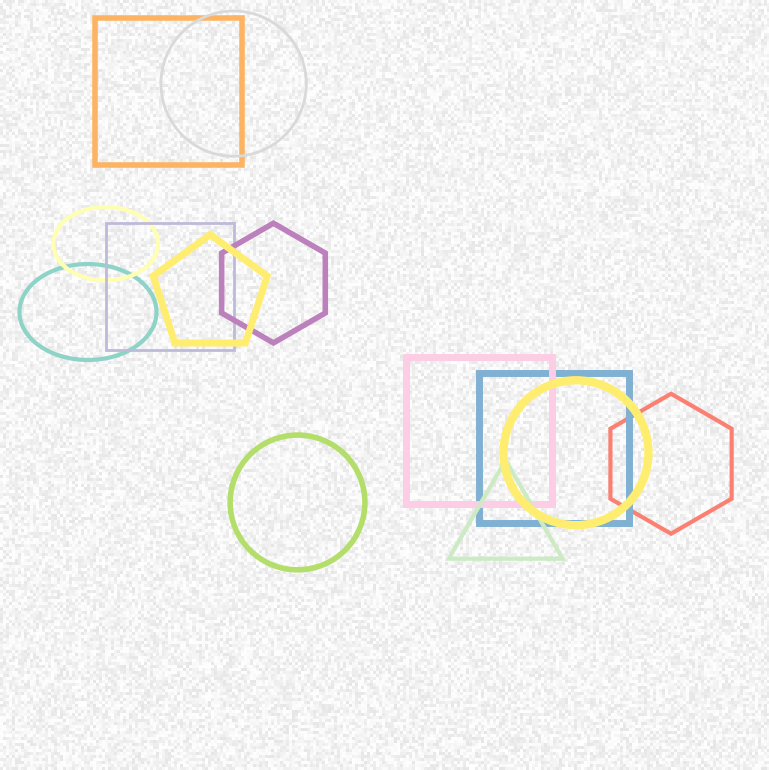[{"shape": "oval", "thickness": 1.5, "radius": 0.44, "center": [0.114, 0.595]}, {"shape": "oval", "thickness": 1.5, "radius": 0.34, "center": [0.137, 0.683]}, {"shape": "square", "thickness": 1, "radius": 0.41, "center": [0.221, 0.628]}, {"shape": "hexagon", "thickness": 1.5, "radius": 0.45, "center": [0.871, 0.398]}, {"shape": "square", "thickness": 2.5, "radius": 0.49, "center": [0.719, 0.418]}, {"shape": "square", "thickness": 2, "radius": 0.48, "center": [0.219, 0.881]}, {"shape": "circle", "thickness": 2, "radius": 0.44, "center": [0.386, 0.347]}, {"shape": "square", "thickness": 2.5, "radius": 0.48, "center": [0.622, 0.441]}, {"shape": "circle", "thickness": 1, "radius": 0.47, "center": [0.303, 0.891]}, {"shape": "hexagon", "thickness": 2, "radius": 0.39, "center": [0.355, 0.632]}, {"shape": "triangle", "thickness": 1.5, "radius": 0.43, "center": [0.657, 0.317]}, {"shape": "circle", "thickness": 3, "radius": 0.47, "center": [0.748, 0.412]}, {"shape": "pentagon", "thickness": 2.5, "radius": 0.39, "center": [0.273, 0.617]}]